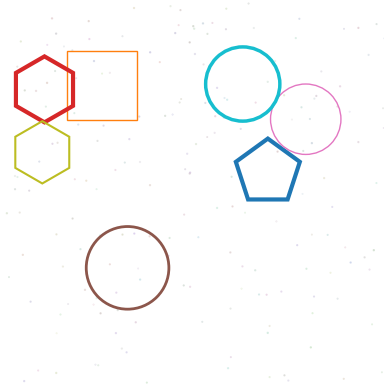[{"shape": "pentagon", "thickness": 3, "radius": 0.44, "center": [0.696, 0.553]}, {"shape": "square", "thickness": 1, "radius": 0.45, "center": [0.265, 0.778]}, {"shape": "hexagon", "thickness": 3, "radius": 0.43, "center": [0.116, 0.768]}, {"shape": "circle", "thickness": 2, "radius": 0.54, "center": [0.331, 0.304]}, {"shape": "circle", "thickness": 1, "radius": 0.46, "center": [0.794, 0.69]}, {"shape": "hexagon", "thickness": 1.5, "radius": 0.4, "center": [0.11, 0.604]}, {"shape": "circle", "thickness": 2.5, "radius": 0.48, "center": [0.631, 0.782]}]